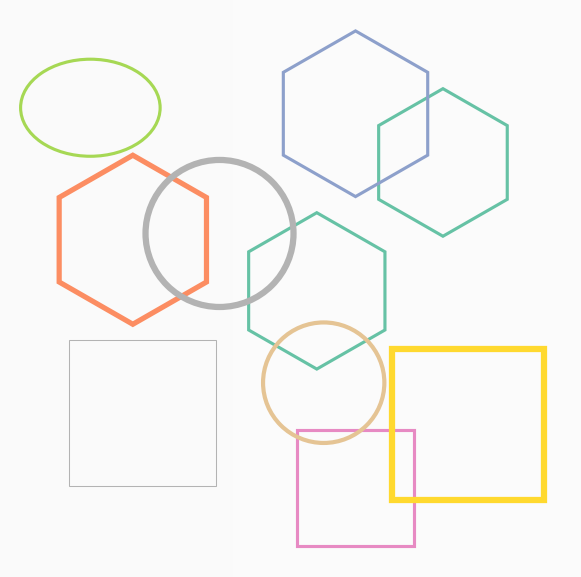[{"shape": "hexagon", "thickness": 1.5, "radius": 0.64, "center": [0.762, 0.718]}, {"shape": "hexagon", "thickness": 1.5, "radius": 0.68, "center": [0.545, 0.495]}, {"shape": "hexagon", "thickness": 2.5, "radius": 0.73, "center": [0.229, 0.584]}, {"shape": "hexagon", "thickness": 1.5, "radius": 0.72, "center": [0.612, 0.802]}, {"shape": "square", "thickness": 1.5, "radius": 0.5, "center": [0.612, 0.153]}, {"shape": "oval", "thickness": 1.5, "radius": 0.6, "center": [0.155, 0.813]}, {"shape": "square", "thickness": 3, "radius": 0.65, "center": [0.806, 0.264]}, {"shape": "circle", "thickness": 2, "radius": 0.52, "center": [0.557, 0.336]}, {"shape": "square", "thickness": 0.5, "radius": 0.63, "center": [0.245, 0.284]}, {"shape": "circle", "thickness": 3, "radius": 0.64, "center": [0.378, 0.595]}]